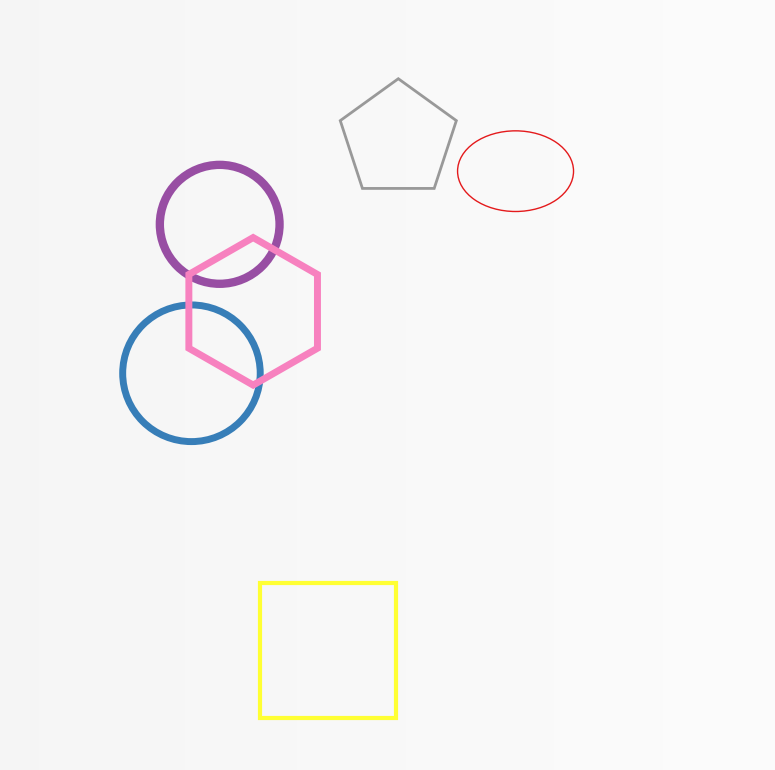[{"shape": "oval", "thickness": 0.5, "radius": 0.37, "center": [0.665, 0.778]}, {"shape": "circle", "thickness": 2.5, "radius": 0.44, "center": [0.247, 0.515]}, {"shape": "circle", "thickness": 3, "radius": 0.39, "center": [0.283, 0.709]}, {"shape": "square", "thickness": 1.5, "radius": 0.44, "center": [0.423, 0.155]}, {"shape": "hexagon", "thickness": 2.5, "radius": 0.48, "center": [0.327, 0.596]}, {"shape": "pentagon", "thickness": 1, "radius": 0.39, "center": [0.514, 0.819]}]